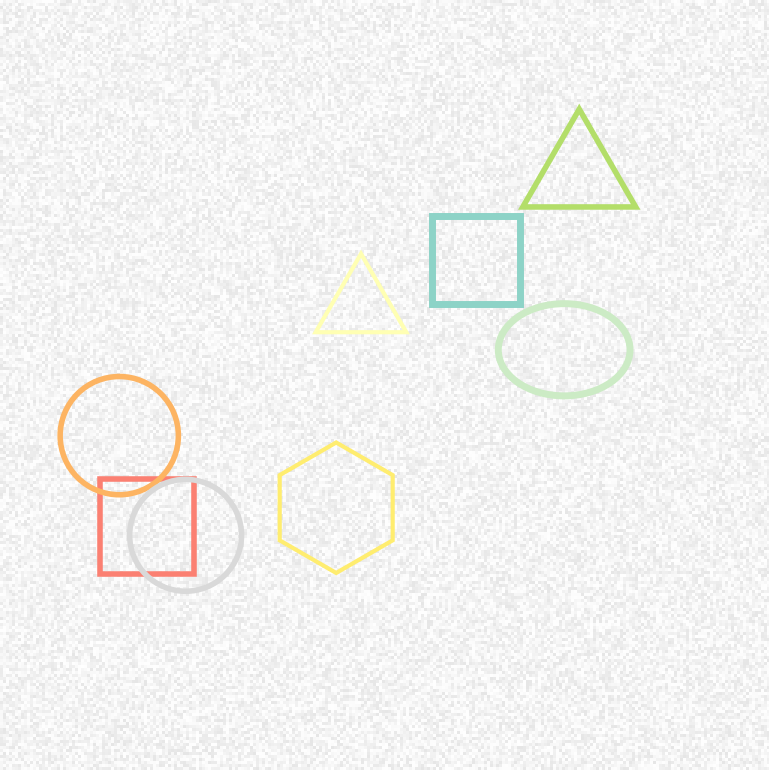[{"shape": "square", "thickness": 2.5, "radius": 0.29, "center": [0.618, 0.662]}, {"shape": "triangle", "thickness": 1.5, "radius": 0.34, "center": [0.469, 0.603]}, {"shape": "square", "thickness": 2, "radius": 0.31, "center": [0.191, 0.316]}, {"shape": "circle", "thickness": 2, "radius": 0.38, "center": [0.155, 0.434]}, {"shape": "triangle", "thickness": 2, "radius": 0.42, "center": [0.752, 0.774]}, {"shape": "circle", "thickness": 2, "radius": 0.36, "center": [0.241, 0.305]}, {"shape": "oval", "thickness": 2.5, "radius": 0.43, "center": [0.733, 0.546]}, {"shape": "hexagon", "thickness": 1.5, "radius": 0.42, "center": [0.437, 0.341]}]